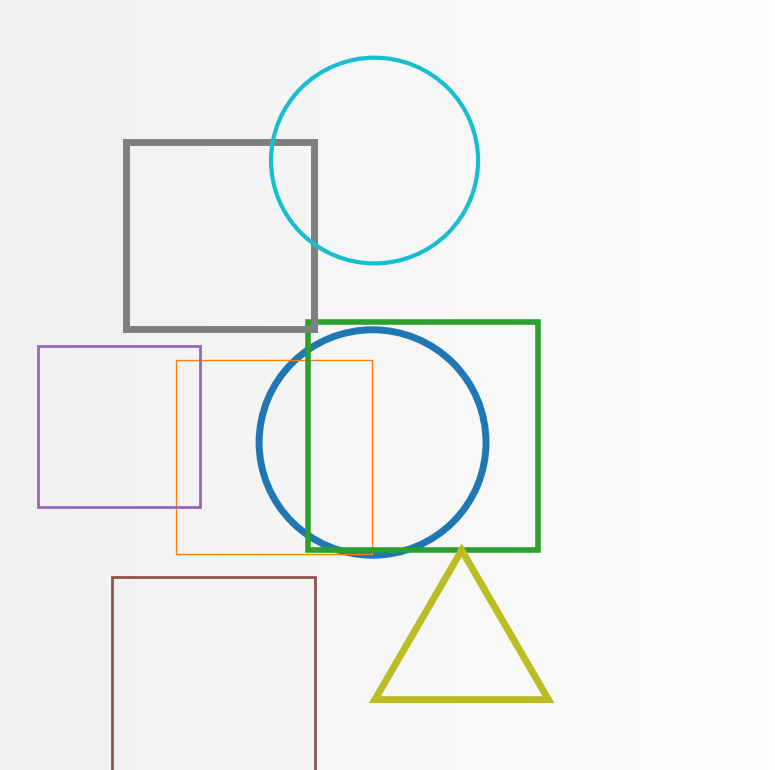[{"shape": "circle", "thickness": 2.5, "radius": 0.73, "center": [0.481, 0.425]}, {"shape": "square", "thickness": 0.5, "radius": 0.63, "center": [0.354, 0.407]}, {"shape": "square", "thickness": 2, "radius": 0.74, "center": [0.546, 0.434]}, {"shape": "square", "thickness": 1, "radius": 0.52, "center": [0.153, 0.446]}, {"shape": "square", "thickness": 1, "radius": 0.66, "center": [0.275, 0.12]}, {"shape": "square", "thickness": 2.5, "radius": 0.61, "center": [0.284, 0.695]}, {"shape": "triangle", "thickness": 2.5, "radius": 0.65, "center": [0.596, 0.156]}, {"shape": "circle", "thickness": 1.5, "radius": 0.67, "center": [0.483, 0.791]}]